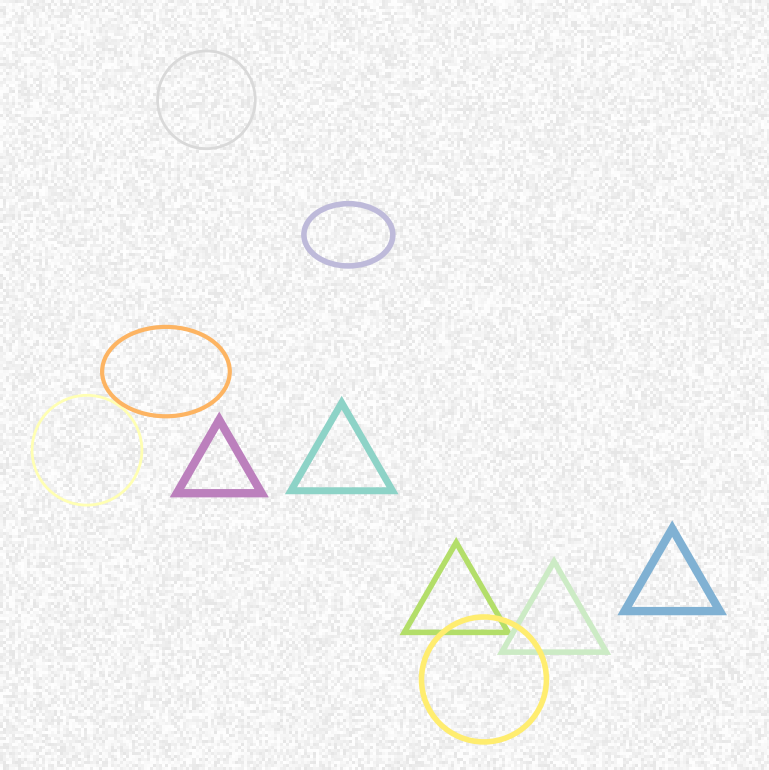[{"shape": "triangle", "thickness": 2.5, "radius": 0.38, "center": [0.444, 0.401]}, {"shape": "circle", "thickness": 1, "radius": 0.36, "center": [0.113, 0.415]}, {"shape": "oval", "thickness": 2, "radius": 0.29, "center": [0.452, 0.695]}, {"shape": "triangle", "thickness": 3, "radius": 0.36, "center": [0.873, 0.242]}, {"shape": "oval", "thickness": 1.5, "radius": 0.41, "center": [0.216, 0.517]}, {"shape": "triangle", "thickness": 2, "radius": 0.39, "center": [0.592, 0.218]}, {"shape": "circle", "thickness": 1, "radius": 0.32, "center": [0.268, 0.87]}, {"shape": "triangle", "thickness": 3, "radius": 0.32, "center": [0.285, 0.391]}, {"shape": "triangle", "thickness": 2, "radius": 0.39, "center": [0.72, 0.192]}, {"shape": "circle", "thickness": 2, "radius": 0.41, "center": [0.629, 0.118]}]